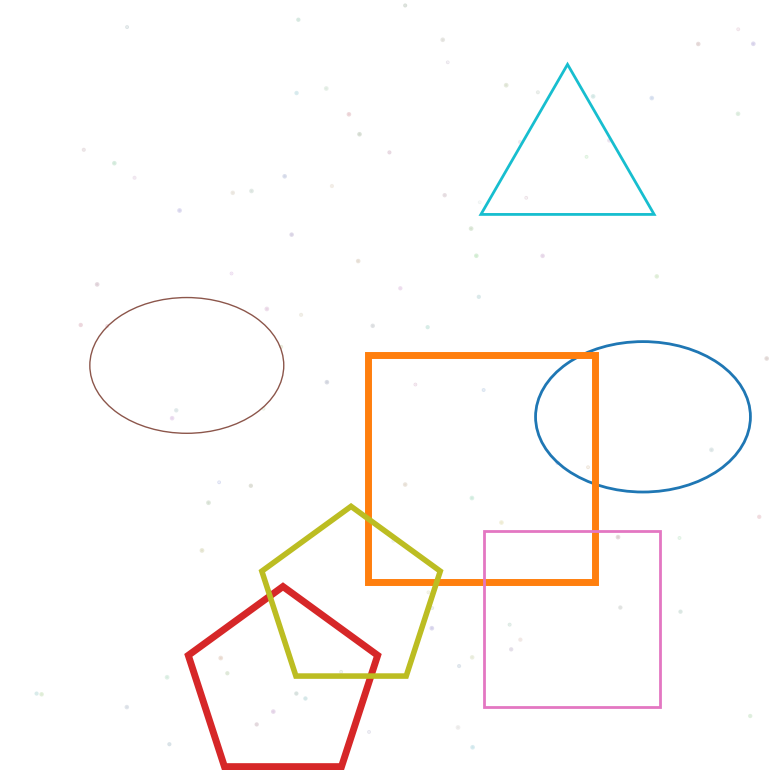[{"shape": "oval", "thickness": 1, "radius": 0.7, "center": [0.835, 0.459]}, {"shape": "square", "thickness": 2.5, "radius": 0.74, "center": [0.625, 0.391]}, {"shape": "pentagon", "thickness": 2.5, "radius": 0.65, "center": [0.368, 0.109]}, {"shape": "oval", "thickness": 0.5, "radius": 0.63, "center": [0.243, 0.525]}, {"shape": "square", "thickness": 1, "radius": 0.57, "center": [0.743, 0.197]}, {"shape": "pentagon", "thickness": 2, "radius": 0.61, "center": [0.456, 0.221]}, {"shape": "triangle", "thickness": 1, "radius": 0.65, "center": [0.737, 0.786]}]